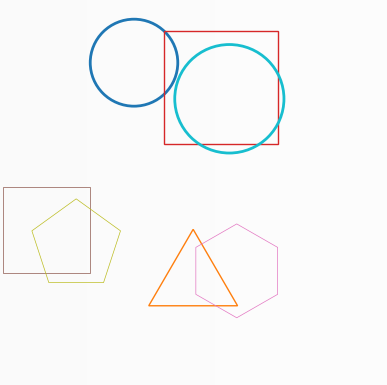[{"shape": "circle", "thickness": 2, "radius": 0.56, "center": [0.346, 0.837]}, {"shape": "triangle", "thickness": 1, "radius": 0.66, "center": [0.498, 0.272]}, {"shape": "square", "thickness": 1, "radius": 0.74, "center": [0.569, 0.773]}, {"shape": "square", "thickness": 0.5, "radius": 0.56, "center": [0.12, 0.402]}, {"shape": "hexagon", "thickness": 0.5, "radius": 0.61, "center": [0.611, 0.296]}, {"shape": "pentagon", "thickness": 0.5, "radius": 0.6, "center": [0.197, 0.363]}, {"shape": "circle", "thickness": 2, "radius": 0.7, "center": [0.592, 0.743]}]